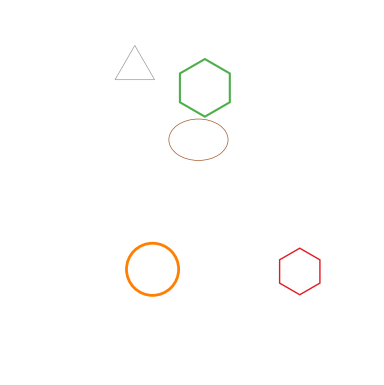[{"shape": "hexagon", "thickness": 1, "radius": 0.3, "center": [0.779, 0.295]}, {"shape": "hexagon", "thickness": 1.5, "radius": 0.37, "center": [0.532, 0.772]}, {"shape": "circle", "thickness": 2, "radius": 0.34, "center": [0.396, 0.3]}, {"shape": "oval", "thickness": 0.5, "radius": 0.38, "center": [0.515, 0.637]}, {"shape": "triangle", "thickness": 0.5, "radius": 0.3, "center": [0.35, 0.823]}]